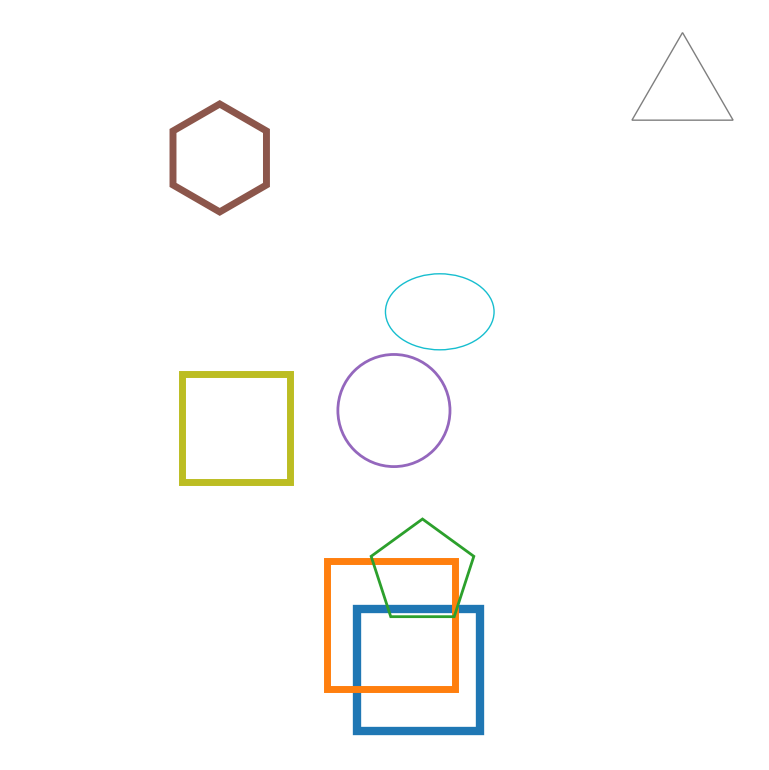[{"shape": "square", "thickness": 3, "radius": 0.4, "center": [0.543, 0.13]}, {"shape": "square", "thickness": 2.5, "radius": 0.41, "center": [0.508, 0.188]}, {"shape": "pentagon", "thickness": 1, "radius": 0.35, "center": [0.549, 0.256]}, {"shape": "circle", "thickness": 1, "radius": 0.36, "center": [0.512, 0.467]}, {"shape": "hexagon", "thickness": 2.5, "radius": 0.35, "center": [0.285, 0.795]}, {"shape": "triangle", "thickness": 0.5, "radius": 0.38, "center": [0.886, 0.882]}, {"shape": "square", "thickness": 2.5, "radius": 0.35, "center": [0.307, 0.444]}, {"shape": "oval", "thickness": 0.5, "radius": 0.35, "center": [0.571, 0.595]}]